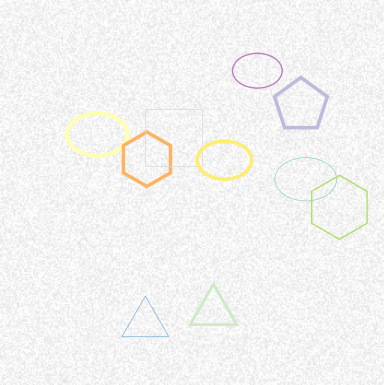[{"shape": "oval", "thickness": 0.5, "radius": 0.4, "center": [0.794, 0.534]}, {"shape": "oval", "thickness": 3, "radius": 0.39, "center": [0.253, 0.65]}, {"shape": "pentagon", "thickness": 2.5, "radius": 0.36, "center": [0.782, 0.727]}, {"shape": "triangle", "thickness": 0.5, "radius": 0.35, "center": [0.378, 0.161]}, {"shape": "hexagon", "thickness": 2.5, "radius": 0.35, "center": [0.382, 0.587]}, {"shape": "hexagon", "thickness": 1, "radius": 0.42, "center": [0.882, 0.462]}, {"shape": "square", "thickness": 0.5, "radius": 0.37, "center": [0.451, 0.643]}, {"shape": "oval", "thickness": 1, "radius": 0.32, "center": [0.668, 0.816]}, {"shape": "triangle", "thickness": 2, "radius": 0.35, "center": [0.554, 0.192]}, {"shape": "oval", "thickness": 2.5, "radius": 0.35, "center": [0.583, 0.584]}]